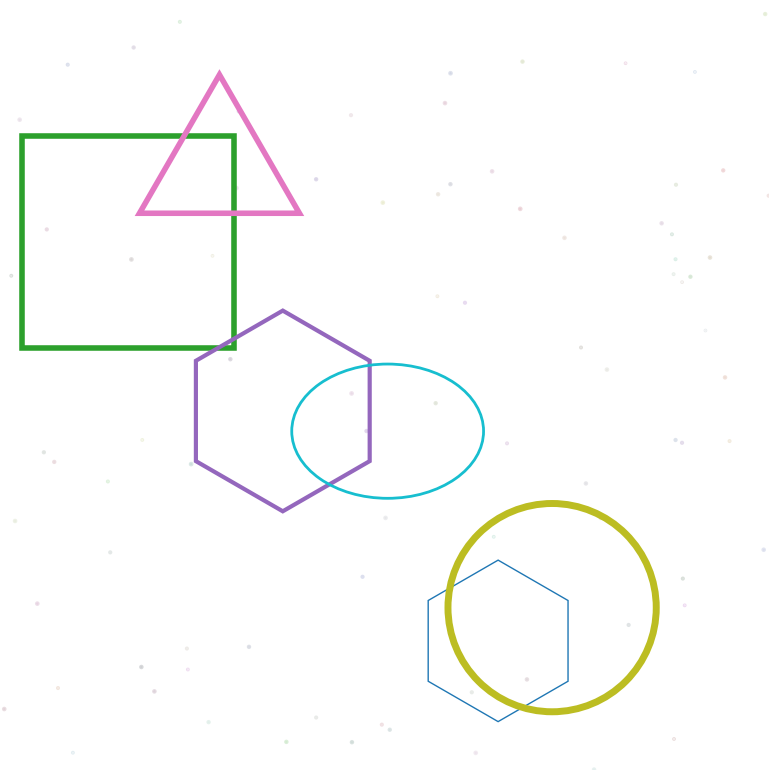[{"shape": "hexagon", "thickness": 0.5, "radius": 0.52, "center": [0.647, 0.168]}, {"shape": "square", "thickness": 2, "radius": 0.69, "center": [0.167, 0.686]}, {"shape": "hexagon", "thickness": 1.5, "radius": 0.65, "center": [0.367, 0.466]}, {"shape": "triangle", "thickness": 2, "radius": 0.6, "center": [0.285, 0.783]}, {"shape": "circle", "thickness": 2.5, "radius": 0.68, "center": [0.717, 0.211]}, {"shape": "oval", "thickness": 1, "radius": 0.62, "center": [0.503, 0.44]}]